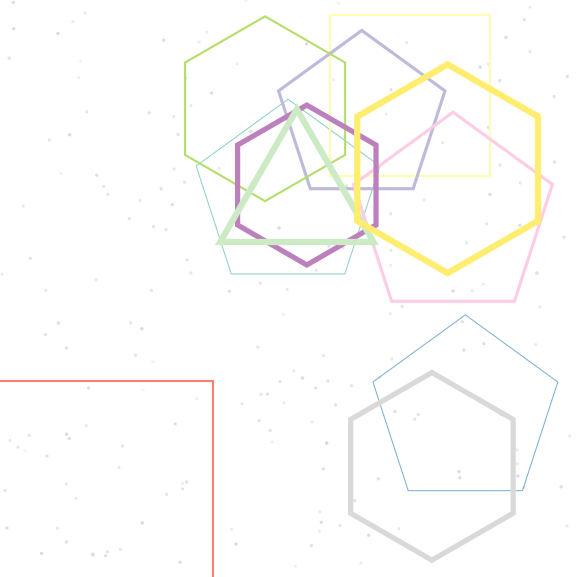[{"shape": "pentagon", "thickness": 0.5, "radius": 0.84, "center": [0.499, 0.66]}, {"shape": "square", "thickness": 1, "radius": 0.69, "center": [0.71, 0.834]}, {"shape": "pentagon", "thickness": 1.5, "radius": 0.76, "center": [0.626, 0.795]}, {"shape": "square", "thickness": 1, "radius": 0.98, "center": [0.172, 0.143]}, {"shape": "pentagon", "thickness": 0.5, "radius": 0.84, "center": [0.806, 0.286]}, {"shape": "hexagon", "thickness": 1, "radius": 0.8, "center": [0.459, 0.811]}, {"shape": "pentagon", "thickness": 1.5, "radius": 0.9, "center": [0.784, 0.624]}, {"shape": "hexagon", "thickness": 2.5, "radius": 0.81, "center": [0.748, 0.192]}, {"shape": "hexagon", "thickness": 2.5, "radius": 0.69, "center": [0.531, 0.679]}, {"shape": "triangle", "thickness": 3, "radius": 0.77, "center": [0.514, 0.657]}, {"shape": "hexagon", "thickness": 3, "radius": 0.9, "center": [0.775, 0.707]}]